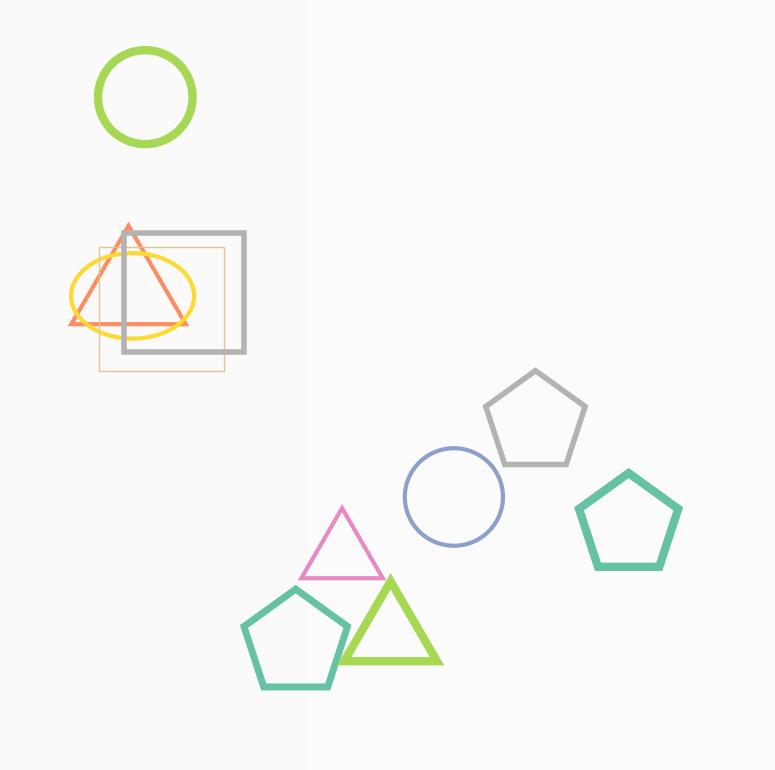[{"shape": "pentagon", "thickness": 2.5, "radius": 0.35, "center": [0.382, 0.165]}, {"shape": "pentagon", "thickness": 3, "radius": 0.34, "center": [0.811, 0.318]}, {"shape": "triangle", "thickness": 1.5, "radius": 0.43, "center": [0.166, 0.622]}, {"shape": "circle", "thickness": 1.5, "radius": 0.32, "center": [0.586, 0.355]}, {"shape": "triangle", "thickness": 1.5, "radius": 0.3, "center": [0.441, 0.279]}, {"shape": "triangle", "thickness": 3, "radius": 0.35, "center": [0.504, 0.176]}, {"shape": "circle", "thickness": 3, "radius": 0.31, "center": [0.187, 0.874]}, {"shape": "oval", "thickness": 1.5, "radius": 0.4, "center": [0.171, 0.616]}, {"shape": "square", "thickness": 0.5, "radius": 0.4, "center": [0.209, 0.599]}, {"shape": "square", "thickness": 2, "radius": 0.39, "center": [0.237, 0.62]}, {"shape": "pentagon", "thickness": 2, "radius": 0.34, "center": [0.691, 0.451]}]